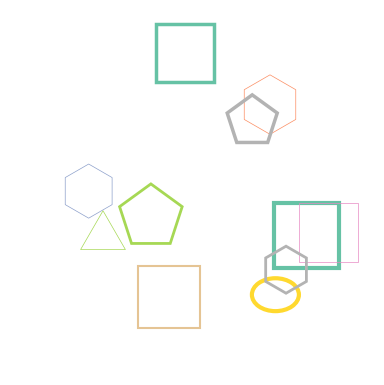[{"shape": "square", "thickness": 3, "radius": 0.42, "center": [0.797, 0.389]}, {"shape": "square", "thickness": 2.5, "radius": 0.38, "center": [0.481, 0.861]}, {"shape": "hexagon", "thickness": 0.5, "radius": 0.39, "center": [0.701, 0.728]}, {"shape": "hexagon", "thickness": 0.5, "radius": 0.35, "center": [0.23, 0.504]}, {"shape": "square", "thickness": 0.5, "radius": 0.39, "center": [0.853, 0.396]}, {"shape": "triangle", "thickness": 0.5, "radius": 0.34, "center": [0.268, 0.385]}, {"shape": "pentagon", "thickness": 2, "radius": 0.43, "center": [0.392, 0.437]}, {"shape": "oval", "thickness": 3, "radius": 0.31, "center": [0.715, 0.235]}, {"shape": "square", "thickness": 1.5, "radius": 0.4, "center": [0.439, 0.229]}, {"shape": "hexagon", "thickness": 2, "radius": 0.31, "center": [0.743, 0.299]}, {"shape": "pentagon", "thickness": 2.5, "radius": 0.34, "center": [0.655, 0.685]}]